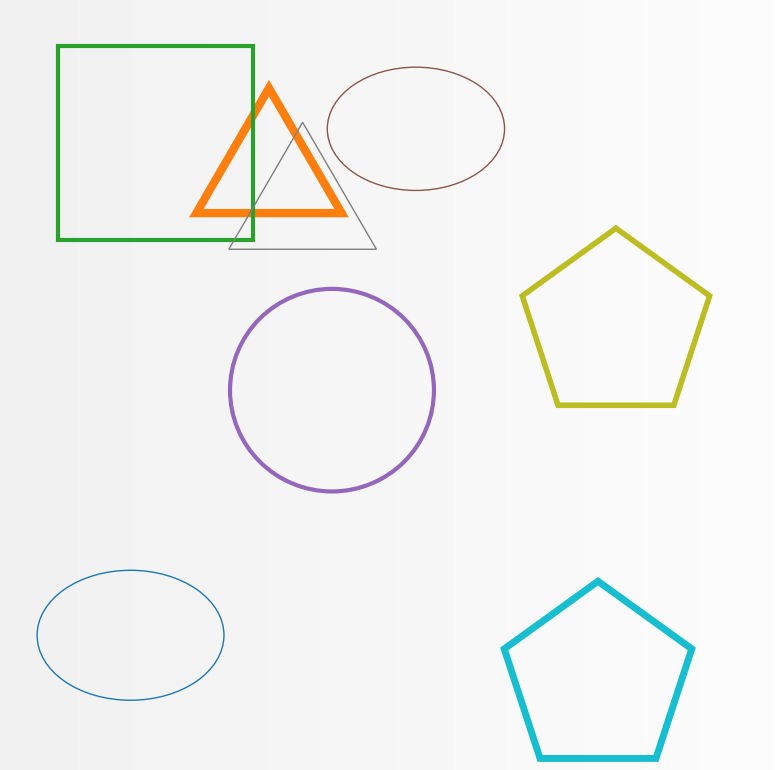[{"shape": "oval", "thickness": 0.5, "radius": 0.6, "center": [0.168, 0.175]}, {"shape": "triangle", "thickness": 3, "radius": 0.54, "center": [0.347, 0.777]}, {"shape": "square", "thickness": 1.5, "radius": 0.63, "center": [0.201, 0.815]}, {"shape": "circle", "thickness": 1.5, "radius": 0.66, "center": [0.428, 0.493]}, {"shape": "oval", "thickness": 0.5, "radius": 0.57, "center": [0.537, 0.833]}, {"shape": "triangle", "thickness": 0.5, "radius": 0.55, "center": [0.39, 0.731]}, {"shape": "pentagon", "thickness": 2, "radius": 0.64, "center": [0.795, 0.577]}, {"shape": "pentagon", "thickness": 2.5, "radius": 0.64, "center": [0.772, 0.118]}]